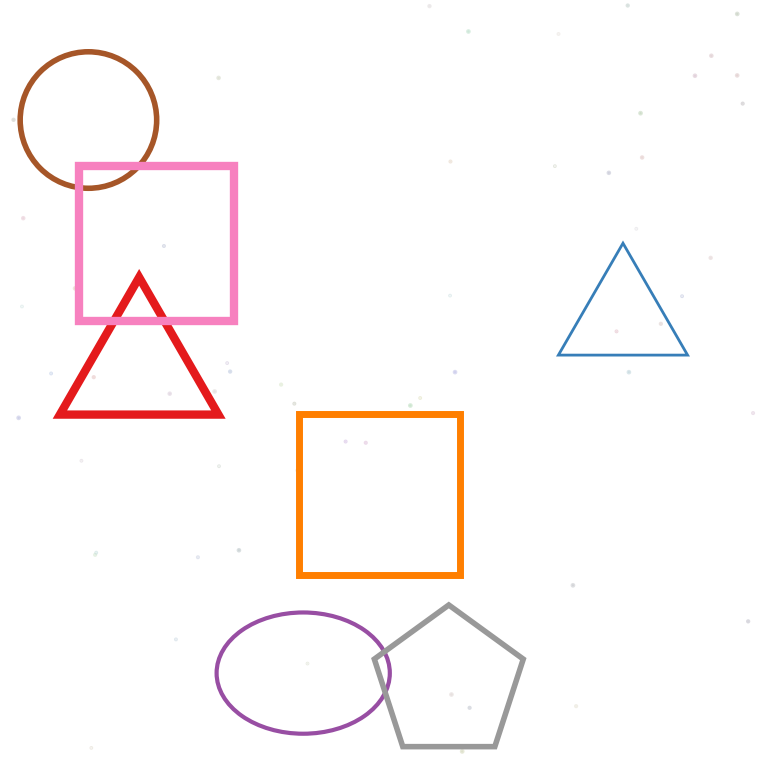[{"shape": "triangle", "thickness": 3, "radius": 0.59, "center": [0.181, 0.521]}, {"shape": "triangle", "thickness": 1, "radius": 0.48, "center": [0.809, 0.587]}, {"shape": "oval", "thickness": 1.5, "radius": 0.56, "center": [0.394, 0.126]}, {"shape": "square", "thickness": 2.5, "radius": 0.52, "center": [0.492, 0.358]}, {"shape": "circle", "thickness": 2, "radius": 0.44, "center": [0.115, 0.844]}, {"shape": "square", "thickness": 3, "radius": 0.5, "center": [0.204, 0.683]}, {"shape": "pentagon", "thickness": 2, "radius": 0.51, "center": [0.583, 0.113]}]